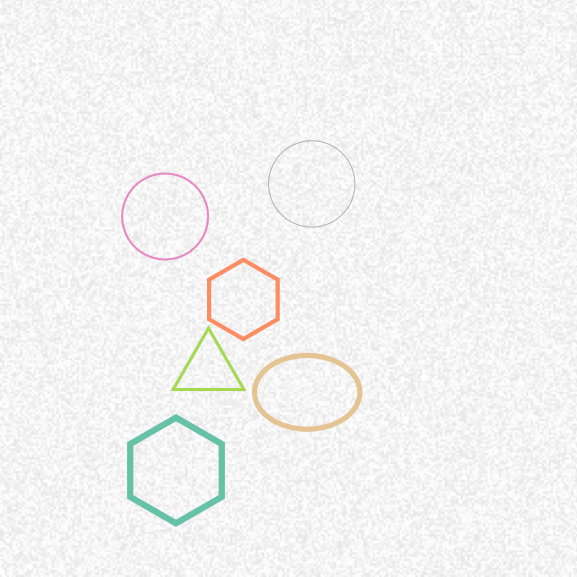[{"shape": "hexagon", "thickness": 3, "radius": 0.46, "center": [0.305, 0.184]}, {"shape": "hexagon", "thickness": 2, "radius": 0.34, "center": [0.421, 0.481]}, {"shape": "circle", "thickness": 1, "radius": 0.37, "center": [0.286, 0.624]}, {"shape": "triangle", "thickness": 1.5, "radius": 0.35, "center": [0.361, 0.36]}, {"shape": "oval", "thickness": 2.5, "radius": 0.46, "center": [0.532, 0.32]}, {"shape": "circle", "thickness": 0.5, "radius": 0.37, "center": [0.54, 0.681]}]